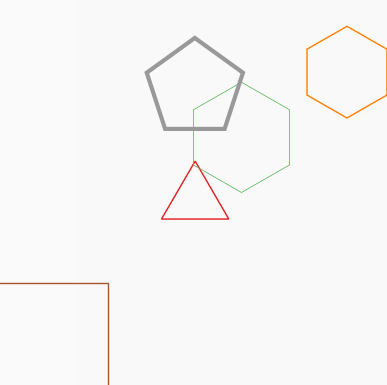[{"shape": "triangle", "thickness": 1, "radius": 0.5, "center": [0.504, 0.481]}, {"shape": "hexagon", "thickness": 0.5, "radius": 0.72, "center": [0.623, 0.643]}, {"shape": "hexagon", "thickness": 1, "radius": 0.6, "center": [0.895, 0.813]}, {"shape": "square", "thickness": 1, "radius": 0.73, "center": [0.133, 0.119]}, {"shape": "pentagon", "thickness": 3, "radius": 0.65, "center": [0.503, 0.771]}]